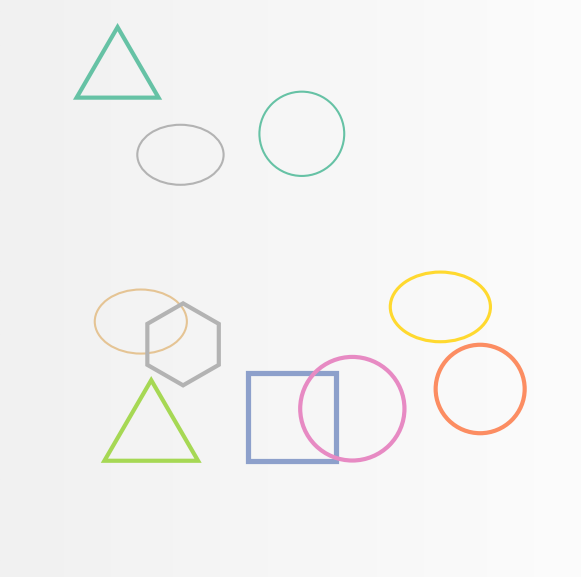[{"shape": "circle", "thickness": 1, "radius": 0.36, "center": [0.519, 0.767]}, {"shape": "triangle", "thickness": 2, "radius": 0.41, "center": [0.202, 0.871]}, {"shape": "circle", "thickness": 2, "radius": 0.38, "center": [0.826, 0.326]}, {"shape": "square", "thickness": 2.5, "radius": 0.38, "center": [0.502, 0.276]}, {"shape": "circle", "thickness": 2, "radius": 0.45, "center": [0.606, 0.291]}, {"shape": "triangle", "thickness": 2, "radius": 0.47, "center": [0.26, 0.248]}, {"shape": "oval", "thickness": 1.5, "radius": 0.43, "center": [0.758, 0.468]}, {"shape": "oval", "thickness": 1, "radius": 0.4, "center": [0.242, 0.442]}, {"shape": "oval", "thickness": 1, "radius": 0.37, "center": [0.31, 0.731]}, {"shape": "hexagon", "thickness": 2, "radius": 0.35, "center": [0.315, 0.403]}]